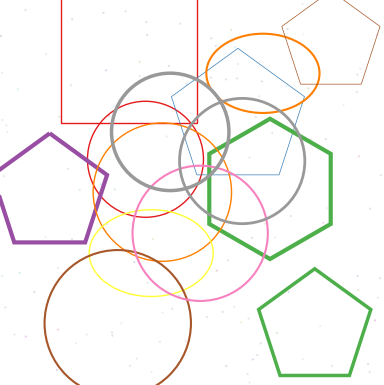[{"shape": "circle", "thickness": 1, "radius": 0.75, "center": [0.378, 0.586]}, {"shape": "square", "thickness": 1, "radius": 0.88, "center": [0.335, 0.857]}, {"shape": "pentagon", "thickness": 0.5, "radius": 0.91, "center": [0.618, 0.693]}, {"shape": "pentagon", "thickness": 2.5, "radius": 0.77, "center": [0.817, 0.149]}, {"shape": "hexagon", "thickness": 3, "radius": 0.91, "center": [0.701, 0.509]}, {"shape": "pentagon", "thickness": 3, "radius": 0.78, "center": [0.129, 0.497]}, {"shape": "oval", "thickness": 1.5, "radius": 0.74, "center": [0.683, 0.81]}, {"shape": "circle", "thickness": 1, "radius": 0.9, "center": [0.422, 0.501]}, {"shape": "oval", "thickness": 1, "radius": 0.8, "center": [0.393, 0.343]}, {"shape": "circle", "thickness": 1.5, "radius": 0.95, "center": [0.306, 0.16]}, {"shape": "pentagon", "thickness": 0.5, "radius": 0.67, "center": [0.86, 0.89]}, {"shape": "circle", "thickness": 1.5, "radius": 0.88, "center": [0.52, 0.394]}, {"shape": "circle", "thickness": 2.5, "radius": 0.76, "center": [0.442, 0.657]}, {"shape": "circle", "thickness": 2, "radius": 0.81, "center": [0.629, 0.582]}]